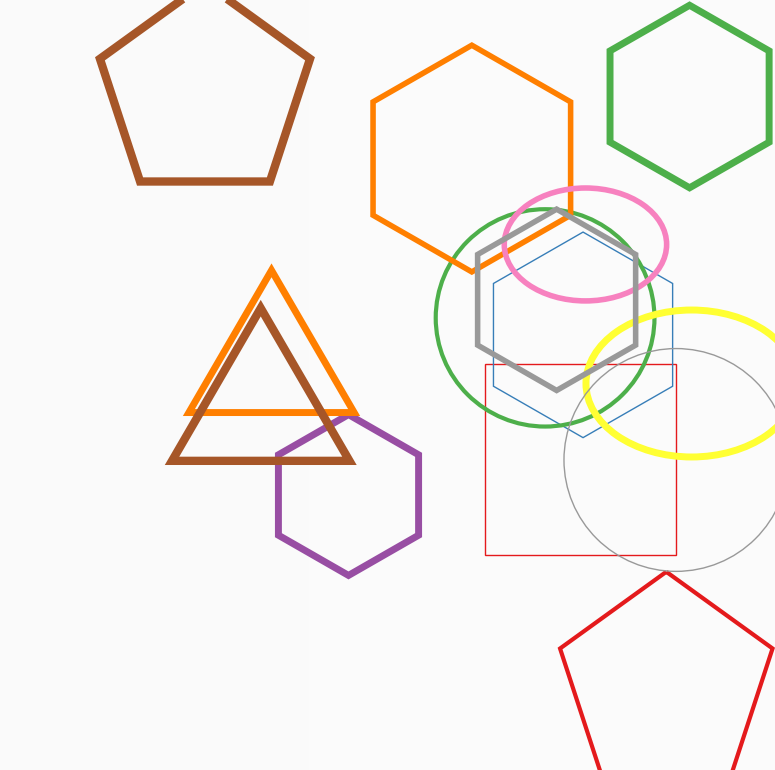[{"shape": "pentagon", "thickness": 1.5, "radius": 0.72, "center": [0.86, 0.113]}, {"shape": "square", "thickness": 0.5, "radius": 0.62, "center": [0.749, 0.403]}, {"shape": "hexagon", "thickness": 0.5, "radius": 0.67, "center": [0.752, 0.565]}, {"shape": "hexagon", "thickness": 2.5, "radius": 0.59, "center": [0.89, 0.875]}, {"shape": "circle", "thickness": 1.5, "radius": 0.71, "center": [0.703, 0.587]}, {"shape": "hexagon", "thickness": 2.5, "radius": 0.52, "center": [0.45, 0.357]}, {"shape": "triangle", "thickness": 2.5, "radius": 0.62, "center": [0.35, 0.526]}, {"shape": "hexagon", "thickness": 2, "radius": 0.74, "center": [0.609, 0.794]}, {"shape": "oval", "thickness": 2.5, "radius": 0.68, "center": [0.892, 0.502]}, {"shape": "triangle", "thickness": 3, "radius": 0.66, "center": [0.336, 0.468]}, {"shape": "pentagon", "thickness": 3, "radius": 0.71, "center": [0.264, 0.88]}, {"shape": "oval", "thickness": 2, "radius": 0.52, "center": [0.755, 0.683]}, {"shape": "circle", "thickness": 0.5, "radius": 0.72, "center": [0.872, 0.403]}, {"shape": "hexagon", "thickness": 2, "radius": 0.59, "center": [0.718, 0.611]}]